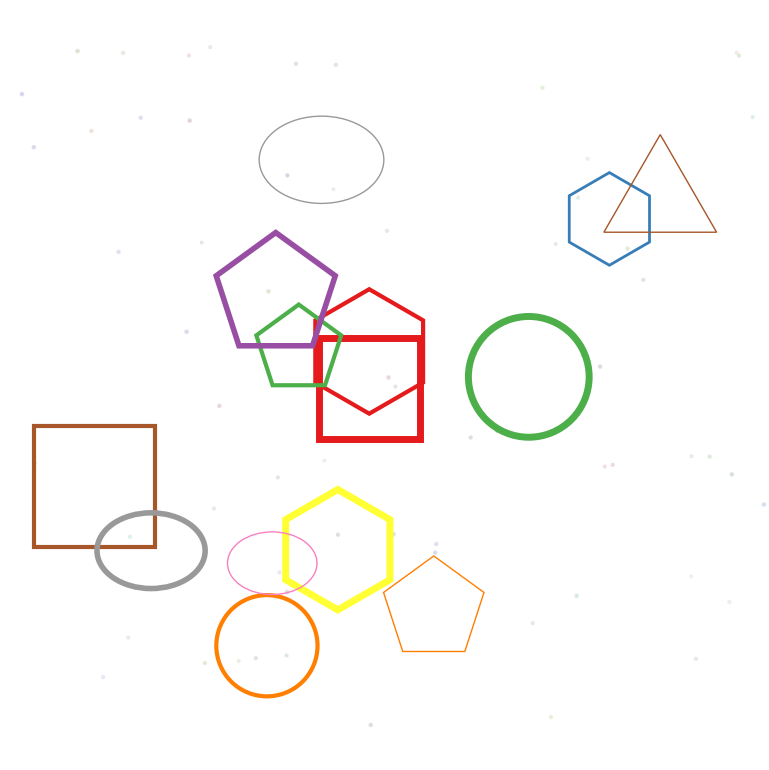[{"shape": "square", "thickness": 2.5, "radius": 0.33, "center": [0.48, 0.496]}, {"shape": "hexagon", "thickness": 1.5, "radius": 0.4, "center": [0.48, 0.544]}, {"shape": "hexagon", "thickness": 1, "radius": 0.3, "center": [0.791, 0.716]}, {"shape": "pentagon", "thickness": 1.5, "radius": 0.29, "center": [0.388, 0.547]}, {"shape": "circle", "thickness": 2.5, "radius": 0.39, "center": [0.687, 0.511]}, {"shape": "pentagon", "thickness": 2, "radius": 0.41, "center": [0.358, 0.617]}, {"shape": "circle", "thickness": 1.5, "radius": 0.33, "center": [0.347, 0.161]}, {"shape": "pentagon", "thickness": 0.5, "radius": 0.34, "center": [0.563, 0.209]}, {"shape": "hexagon", "thickness": 2.5, "radius": 0.39, "center": [0.439, 0.286]}, {"shape": "square", "thickness": 1.5, "radius": 0.39, "center": [0.123, 0.368]}, {"shape": "triangle", "thickness": 0.5, "radius": 0.42, "center": [0.857, 0.741]}, {"shape": "oval", "thickness": 0.5, "radius": 0.29, "center": [0.354, 0.269]}, {"shape": "oval", "thickness": 2, "radius": 0.35, "center": [0.196, 0.285]}, {"shape": "oval", "thickness": 0.5, "radius": 0.4, "center": [0.418, 0.792]}]